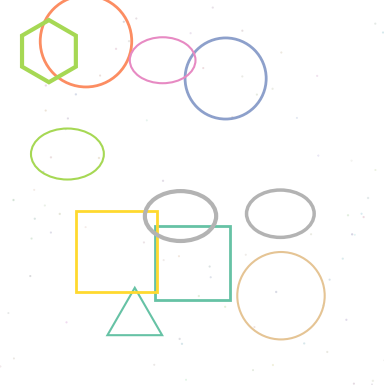[{"shape": "square", "thickness": 2, "radius": 0.48, "center": [0.5, 0.316]}, {"shape": "triangle", "thickness": 1.5, "radius": 0.41, "center": [0.35, 0.17]}, {"shape": "circle", "thickness": 2, "radius": 0.59, "center": [0.223, 0.893]}, {"shape": "circle", "thickness": 2, "radius": 0.53, "center": [0.586, 0.796]}, {"shape": "oval", "thickness": 1.5, "radius": 0.43, "center": [0.422, 0.844]}, {"shape": "oval", "thickness": 1.5, "radius": 0.47, "center": [0.175, 0.6]}, {"shape": "hexagon", "thickness": 3, "radius": 0.4, "center": [0.127, 0.867]}, {"shape": "square", "thickness": 2, "radius": 0.52, "center": [0.303, 0.346]}, {"shape": "circle", "thickness": 1.5, "radius": 0.57, "center": [0.73, 0.232]}, {"shape": "oval", "thickness": 2.5, "radius": 0.44, "center": [0.728, 0.445]}, {"shape": "oval", "thickness": 3, "radius": 0.46, "center": [0.469, 0.439]}]